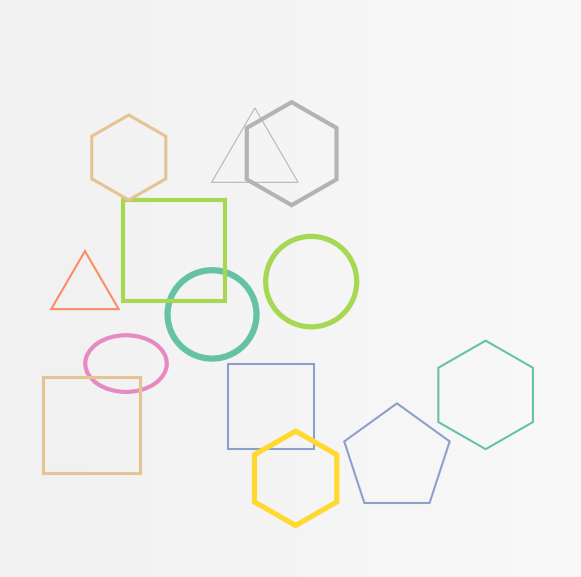[{"shape": "hexagon", "thickness": 1, "radius": 0.47, "center": [0.836, 0.315]}, {"shape": "circle", "thickness": 3, "radius": 0.38, "center": [0.365, 0.455]}, {"shape": "triangle", "thickness": 1, "radius": 0.34, "center": [0.146, 0.497]}, {"shape": "square", "thickness": 1, "radius": 0.37, "center": [0.467, 0.296]}, {"shape": "pentagon", "thickness": 1, "radius": 0.48, "center": [0.683, 0.205]}, {"shape": "oval", "thickness": 2, "radius": 0.35, "center": [0.217, 0.37]}, {"shape": "circle", "thickness": 2.5, "radius": 0.39, "center": [0.535, 0.511]}, {"shape": "square", "thickness": 2, "radius": 0.44, "center": [0.299, 0.565]}, {"shape": "hexagon", "thickness": 2.5, "radius": 0.41, "center": [0.509, 0.171]}, {"shape": "square", "thickness": 1.5, "radius": 0.42, "center": [0.157, 0.263]}, {"shape": "hexagon", "thickness": 1.5, "radius": 0.37, "center": [0.222, 0.726]}, {"shape": "hexagon", "thickness": 2, "radius": 0.45, "center": [0.502, 0.733]}, {"shape": "triangle", "thickness": 0.5, "radius": 0.43, "center": [0.438, 0.726]}]